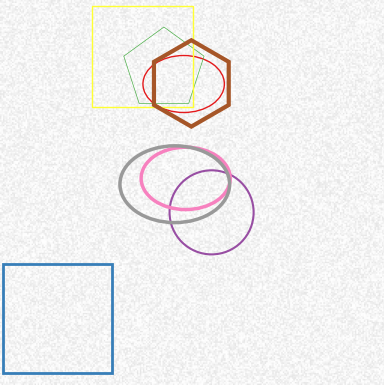[{"shape": "oval", "thickness": 1, "radius": 0.53, "center": [0.477, 0.782]}, {"shape": "square", "thickness": 2, "radius": 0.71, "center": [0.15, 0.173]}, {"shape": "pentagon", "thickness": 0.5, "radius": 0.55, "center": [0.426, 0.82]}, {"shape": "circle", "thickness": 1.5, "radius": 0.55, "center": [0.55, 0.448]}, {"shape": "square", "thickness": 1, "radius": 0.65, "center": [0.371, 0.852]}, {"shape": "hexagon", "thickness": 3, "radius": 0.56, "center": [0.497, 0.783]}, {"shape": "oval", "thickness": 2.5, "radius": 0.58, "center": [0.482, 0.537]}, {"shape": "oval", "thickness": 2.5, "radius": 0.71, "center": [0.454, 0.522]}]